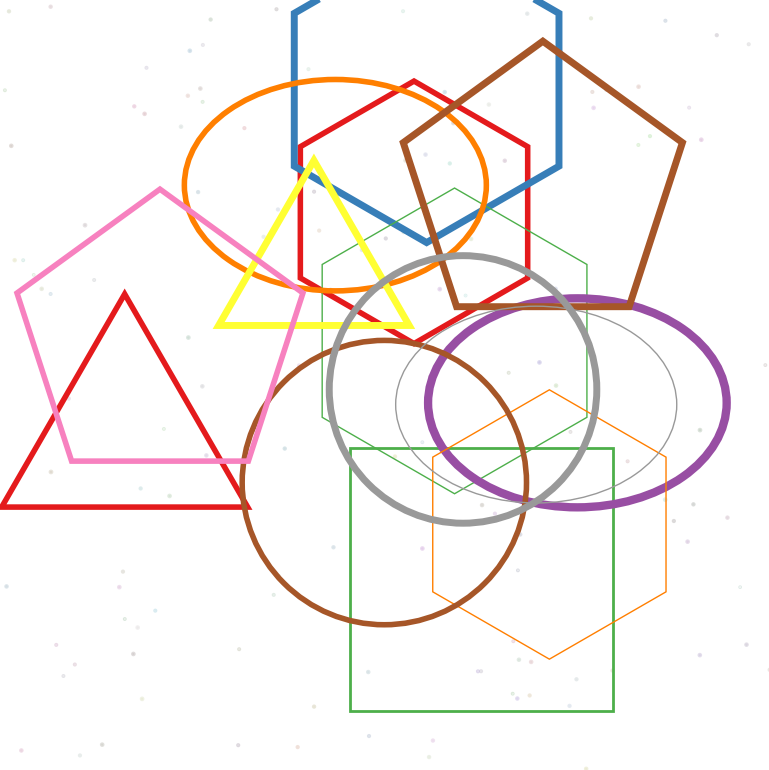[{"shape": "triangle", "thickness": 2, "radius": 0.92, "center": [0.162, 0.434]}, {"shape": "hexagon", "thickness": 2, "radius": 0.85, "center": [0.538, 0.724]}, {"shape": "hexagon", "thickness": 2.5, "radius": 0.99, "center": [0.554, 0.883]}, {"shape": "square", "thickness": 1, "radius": 0.85, "center": [0.625, 0.247]}, {"shape": "hexagon", "thickness": 0.5, "radius": 0.99, "center": [0.59, 0.557]}, {"shape": "oval", "thickness": 3, "radius": 0.97, "center": [0.75, 0.477]}, {"shape": "oval", "thickness": 2, "radius": 0.98, "center": [0.436, 0.76]}, {"shape": "hexagon", "thickness": 0.5, "radius": 0.87, "center": [0.713, 0.319]}, {"shape": "triangle", "thickness": 2.5, "radius": 0.71, "center": [0.408, 0.649]}, {"shape": "circle", "thickness": 2, "radius": 0.92, "center": [0.499, 0.373]}, {"shape": "pentagon", "thickness": 2.5, "radius": 0.95, "center": [0.705, 0.756]}, {"shape": "pentagon", "thickness": 2, "radius": 0.98, "center": [0.208, 0.559]}, {"shape": "oval", "thickness": 0.5, "radius": 0.91, "center": [0.696, 0.475]}, {"shape": "circle", "thickness": 2.5, "radius": 0.87, "center": [0.601, 0.494]}]